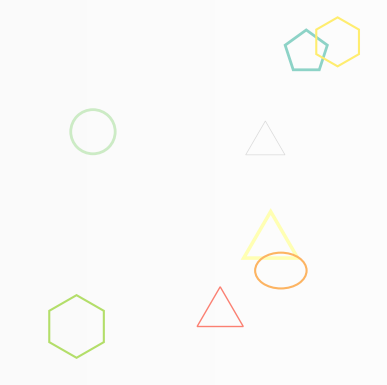[{"shape": "pentagon", "thickness": 2, "radius": 0.29, "center": [0.79, 0.865]}, {"shape": "triangle", "thickness": 2.5, "radius": 0.4, "center": [0.699, 0.37]}, {"shape": "triangle", "thickness": 1, "radius": 0.34, "center": [0.568, 0.186]}, {"shape": "oval", "thickness": 1.5, "radius": 0.33, "center": [0.725, 0.297]}, {"shape": "hexagon", "thickness": 1.5, "radius": 0.41, "center": [0.198, 0.152]}, {"shape": "triangle", "thickness": 0.5, "radius": 0.29, "center": [0.685, 0.627]}, {"shape": "circle", "thickness": 2, "radius": 0.29, "center": [0.24, 0.658]}, {"shape": "hexagon", "thickness": 1.5, "radius": 0.32, "center": [0.871, 0.891]}]